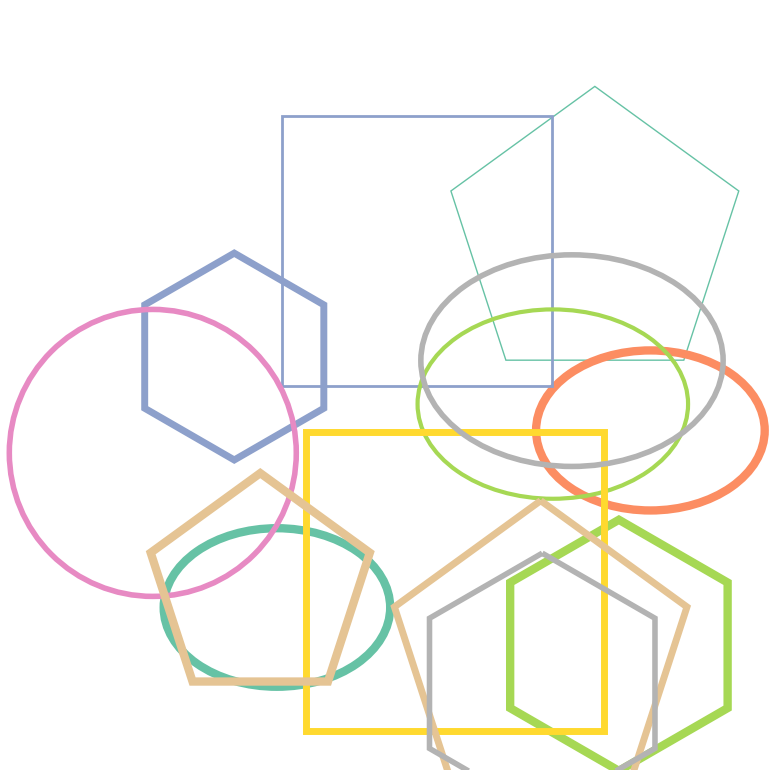[{"shape": "oval", "thickness": 3, "radius": 0.74, "center": [0.36, 0.211]}, {"shape": "pentagon", "thickness": 0.5, "radius": 0.98, "center": [0.773, 0.691]}, {"shape": "oval", "thickness": 3, "radius": 0.74, "center": [0.845, 0.441]}, {"shape": "square", "thickness": 1, "radius": 0.88, "center": [0.541, 0.674]}, {"shape": "hexagon", "thickness": 2.5, "radius": 0.67, "center": [0.304, 0.537]}, {"shape": "circle", "thickness": 2, "radius": 0.93, "center": [0.198, 0.412]}, {"shape": "oval", "thickness": 1.5, "radius": 0.88, "center": [0.718, 0.475]}, {"shape": "hexagon", "thickness": 3, "radius": 0.82, "center": [0.804, 0.162]}, {"shape": "square", "thickness": 2.5, "radius": 0.97, "center": [0.591, 0.245]}, {"shape": "pentagon", "thickness": 3, "radius": 0.75, "center": [0.338, 0.236]}, {"shape": "pentagon", "thickness": 2.5, "radius": 1.0, "center": [0.702, 0.15]}, {"shape": "oval", "thickness": 2, "radius": 0.98, "center": [0.743, 0.532]}, {"shape": "hexagon", "thickness": 2, "radius": 0.85, "center": [0.704, 0.113]}]